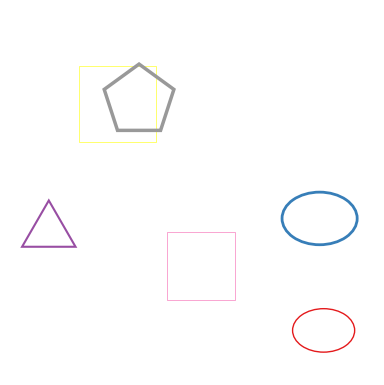[{"shape": "oval", "thickness": 1, "radius": 0.4, "center": [0.841, 0.142]}, {"shape": "oval", "thickness": 2, "radius": 0.49, "center": [0.83, 0.433]}, {"shape": "triangle", "thickness": 1.5, "radius": 0.4, "center": [0.127, 0.399]}, {"shape": "square", "thickness": 0.5, "radius": 0.5, "center": [0.305, 0.73]}, {"shape": "square", "thickness": 0.5, "radius": 0.44, "center": [0.522, 0.309]}, {"shape": "pentagon", "thickness": 2.5, "radius": 0.48, "center": [0.361, 0.738]}]